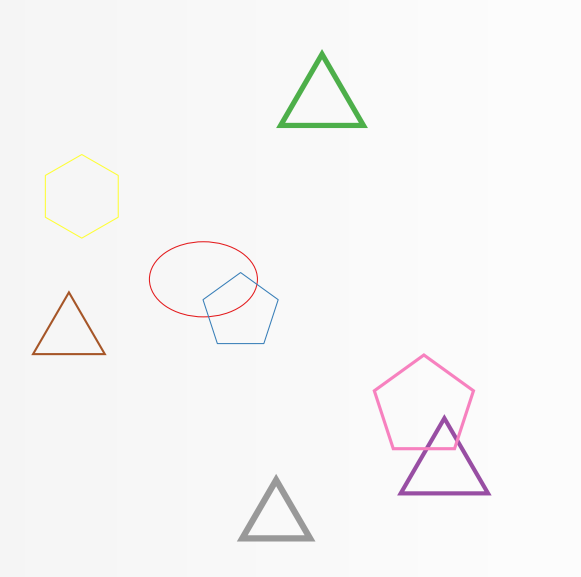[{"shape": "oval", "thickness": 0.5, "radius": 0.46, "center": [0.35, 0.515]}, {"shape": "pentagon", "thickness": 0.5, "radius": 0.34, "center": [0.414, 0.459]}, {"shape": "triangle", "thickness": 2.5, "radius": 0.41, "center": [0.554, 0.823]}, {"shape": "triangle", "thickness": 2, "radius": 0.43, "center": [0.765, 0.188]}, {"shape": "hexagon", "thickness": 0.5, "radius": 0.36, "center": [0.141, 0.659]}, {"shape": "triangle", "thickness": 1, "radius": 0.36, "center": [0.119, 0.422]}, {"shape": "pentagon", "thickness": 1.5, "radius": 0.45, "center": [0.729, 0.295]}, {"shape": "triangle", "thickness": 3, "radius": 0.34, "center": [0.475, 0.101]}]